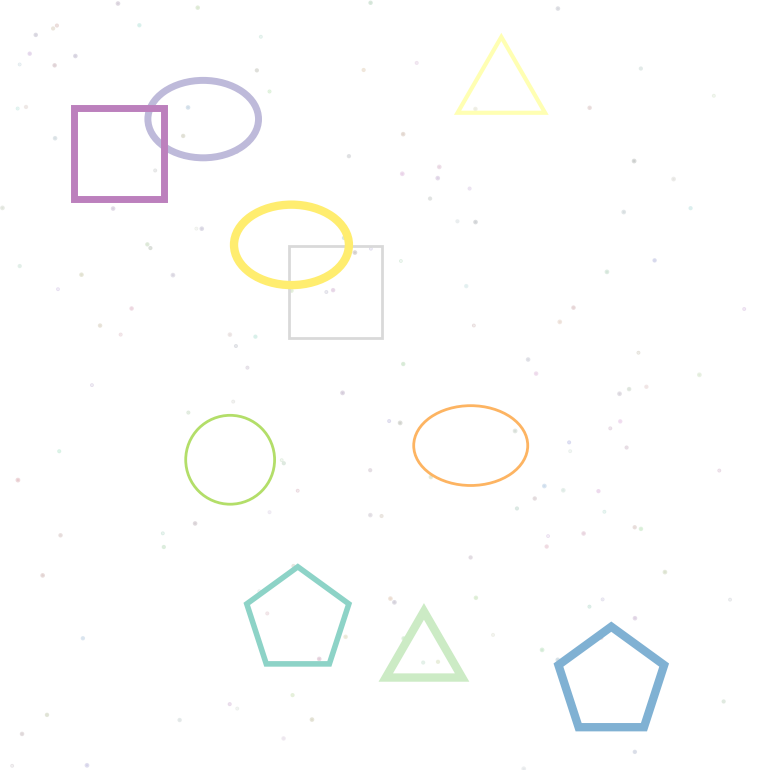[{"shape": "pentagon", "thickness": 2, "radius": 0.35, "center": [0.387, 0.194]}, {"shape": "triangle", "thickness": 1.5, "radius": 0.33, "center": [0.651, 0.886]}, {"shape": "oval", "thickness": 2.5, "radius": 0.36, "center": [0.264, 0.845]}, {"shape": "pentagon", "thickness": 3, "radius": 0.36, "center": [0.794, 0.114]}, {"shape": "oval", "thickness": 1, "radius": 0.37, "center": [0.611, 0.421]}, {"shape": "circle", "thickness": 1, "radius": 0.29, "center": [0.299, 0.403]}, {"shape": "square", "thickness": 1, "radius": 0.3, "center": [0.436, 0.621]}, {"shape": "square", "thickness": 2.5, "radius": 0.29, "center": [0.155, 0.801]}, {"shape": "triangle", "thickness": 3, "radius": 0.29, "center": [0.551, 0.149]}, {"shape": "oval", "thickness": 3, "radius": 0.37, "center": [0.379, 0.682]}]